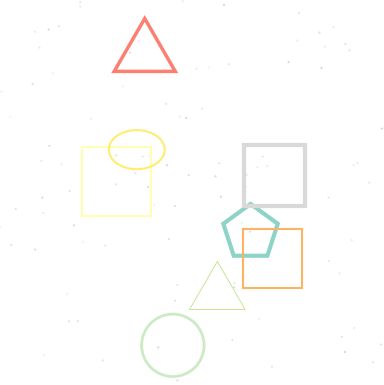[{"shape": "pentagon", "thickness": 3, "radius": 0.37, "center": [0.651, 0.396]}, {"shape": "square", "thickness": 1.5, "radius": 0.45, "center": [0.304, 0.528]}, {"shape": "triangle", "thickness": 2.5, "radius": 0.46, "center": [0.376, 0.86]}, {"shape": "square", "thickness": 1.5, "radius": 0.39, "center": [0.708, 0.329]}, {"shape": "triangle", "thickness": 0.5, "radius": 0.42, "center": [0.565, 0.238]}, {"shape": "square", "thickness": 3, "radius": 0.4, "center": [0.713, 0.545]}, {"shape": "circle", "thickness": 2, "radius": 0.41, "center": [0.449, 0.103]}, {"shape": "oval", "thickness": 1.5, "radius": 0.36, "center": [0.355, 0.611]}]